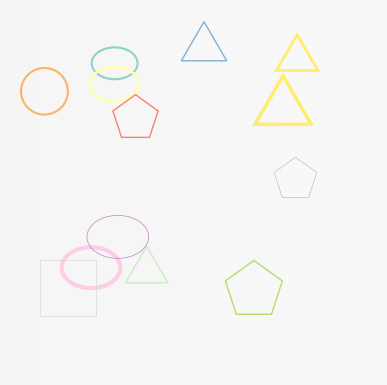[{"shape": "oval", "thickness": 1.5, "radius": 0.3, "center": [0.296, 0.836]}, {"shape": "oval", "thickness": 2, "radius": 0.32, "center": [0.295, 0.781]}, {"shape": "pentagon", "thickness": 0.5, "radius": 0.29, "center": [0.763, 0.534]}, {"shape": "pentagon", "thickness": 1, "radius": 0.31, "center": [0.35, 0.693]}, {"shape": "triangle", "thickness": 1, "radius": 0.34, "center": [0.527, 0.876]}, {"shape": "circle", "thickness": 1.5, "radius": 0.3, "center": [0.115, 0.763]}, {"shape": "pentagon", "thickness": 1, "radius": 0.39, "center": [0.655, 0.246]}, {"shape": "oval", "thickness": 3, "radius": 0.38, "center": [0.235, 0.305]}, {"shape": "square", "thickness": 0.5, "radius": 0.36, "center": [0.176, 0.251]}, {"shape": "oval", "thickness": 0.5, "radius": 0.4, "center": [0.304, 0.385]}, {"shape": "triangle", "thickness": 1, "radius": 0.32, "center": [0.378, 0.297]}, {"shape": "triangle", "thickness": 2, "radius": 0.31, "center": [0.767, 0.848]}, {"shape": "triangle", "thickness": 2.5, "radius": 0.42, "center": [0.73, 0.719]}]